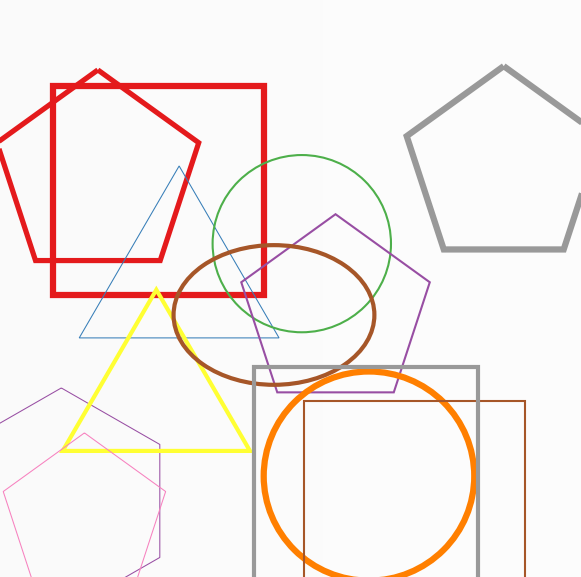[{"shape": "square", "thickness": 3, "radius": 0.91, "center": [0.272, 0.67]}, {"shape": "pentagon", "thickness": 2.5, "radius": 0.91, "center": [0.168, 0.696]}, {"shape": "triangle", "thickness": 0.5, "radius": 0.99, "center": [0.308, 0.513]}, {"shape": "circle", "thickness": 1, "radius": 0.77, "center": [0.519, 0.577]}, {"shape": "hexagon", "thickness": 0.5, "radius": 0.98, "center": [0.105, 0.132]}, {"shape": "pentagon", "thickness": 1, "radius": 0.85, "center": [0.577, 0.458]}, {"shape": "circle", "thickness": 3, "radius": 0.91, "center": [0.635, 0.175]}, {"shape": "triangle", "thickness": 2, "radius": 0.93, "center": [0.269, 0.311]}, {"shape": "oval", "thickness": 2, "radius": 0.86, "center": [0.471, 0.454]}, {"shape": "square", "thickness": 1, "radius": 0.95, "center": [0.714, 0.115]}, {"shape": "pentagon", "thickness": 0.5, "radius": 0.73, "center": [0.145, 0.103]}, {"shape": "pentagon", "thickness": 3, "radius": 0.88, "center": [0.867, 0.709]}, {"shape": "square", "thickness": 2, "radius": 0.96, "center": [0.63, 0.17]}]